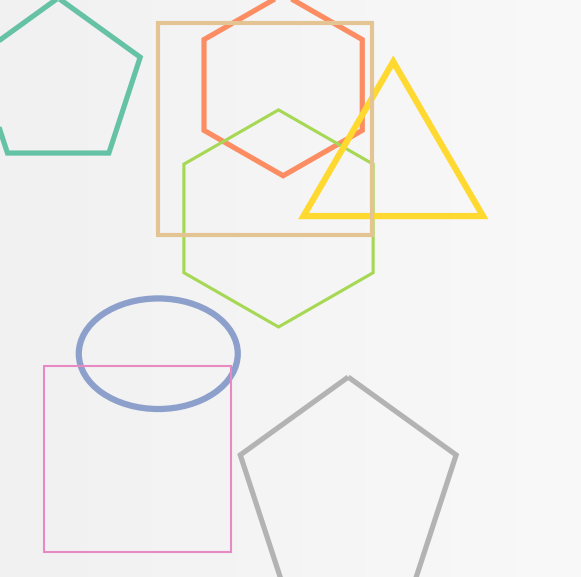[{"shape": "pentagon", "thickness": 2.5, "radius": 0.74, "center": [0.1, 0.854]}, {"shape": "hexagon", "thickness": 2.5, "radius": 0.79, "center": [0.487, 0.852]}, {"shape": "oval", "thickness": 3, "radius": 0.68, "center": [0.272, 0.387]}, {"shape": "square", "thickness": 1, "radius": 0.8, "center": [0.237, 0.204]}, {"shape": "hexagon", "thickness": 1.5, "radius": 0.94, "center": [0.479, 0.621]}, {"shape": "triangle", "thickness": 3, "radius": 0.89, "center": [0.677, 0.714]}, {"shape": "square", "thickness": 2, "radius": 0.92, "center": [0.456, 0.776]}, {"shape": "pentagon", "thickness": 2.5, "radius": 0.98, "center": [0.599, 0.151]}]